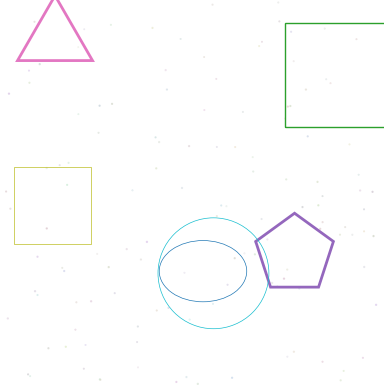[{"shape": "oval", "thickness": 0.5, "radius": 0.57, "center": [0.527, 0.296]}, {"shape": "square", "thickness": 1, "radius": 0.68, "center": [0.876, 0.805]}, {"shape": "pentagon", "thickness": 2, "radius": 0.53, "center": [0.765, 0.34]}, {"shape": "triangle", "thickness": 2, "radius": 0.56, "center": [0.143, 0.899]}, {"shape": "square", "thickness": 0.5, "radius": 0.5, "center": [0.136, 0.466]}, {"shape": "circle", "thickness": 0.5, "radius": 0.72, "center": [0.554, 0.29]}]